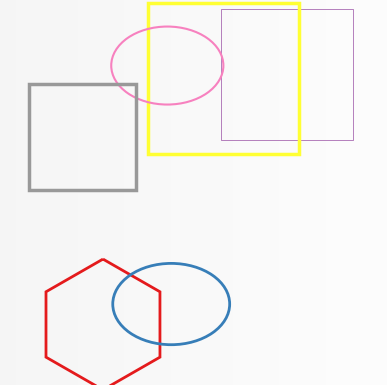[{"shape": "hexagon", "thickness": 2, "radius": 0.85, "center": [0.266, 0.157]}, {"shape": "oval", "thickness": 2, "radius": 0.75, "center": [0.442, 0.21]}, {"shape": "square", "thickness": 0.5, "radius": 0.85, "center": [0.74, 0.805]}, {"shape": "square", "thickness": 2.5, "radius": 0.98, "center": [0.577, 0.797]}, {"shape": "oval", "thickness": 1.5, "radius": 0.72, "center": [0.432, 0.83]}, {"shape": "square", "thickness": 2.5, "radius": 0.69, "center": [0.213, 0.644]}]